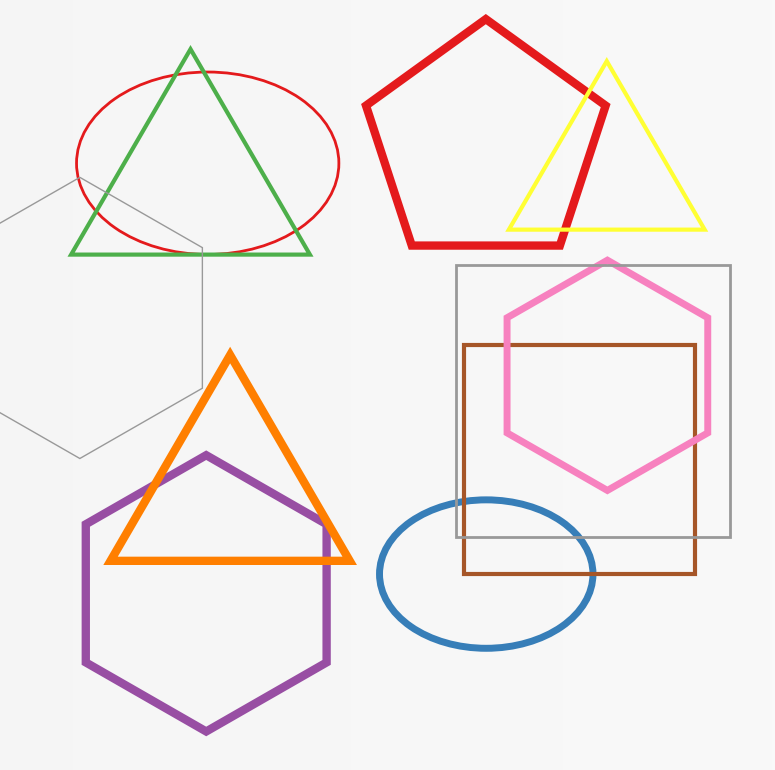[{"shape": "pentagon", "thickness": 3, "radius": 0.81, "center": [0.627, 0.813]}, {"shape": "oval", "thickness": 1, "radius": 0.85, "center": [0.268, 0.788]}, {"shape": "oval", "thickness": 2.5, "radius": 0.69, "center": [0.627, 0.254]}, {"shape": "triangle", "thickness": 1.5, "radius": 0.89, "center": [0.246, 0.758]}, {"shape": "hexagon", "thickness": 3, "radius": 0.9, "center": [0.266, 0.229]}, {"shape": "triangle", "thickness": 3, "radius": 0.89, "center": [0.297, 0.361]}, {"shape": "triangle", "thickness": 1.5, "radius": 0.73, "center": [0.783, 0.775]}, {"shape": "square", "thickness": 1.5, "radius": 0.74, "center": [0.747, 0.403]}, {"shape": "hexagon", "thickness": 2.5, "radius": 0.75, "center": [0.784, 0.513]}, {"shape": "square", "thickness": 1, "radius": 0.88, "center": [0.765, 0.48]}, {"shape": "hexagon", "thickness": 0.5, "radius": 0.91, "center": [0.103, 0.587]}]